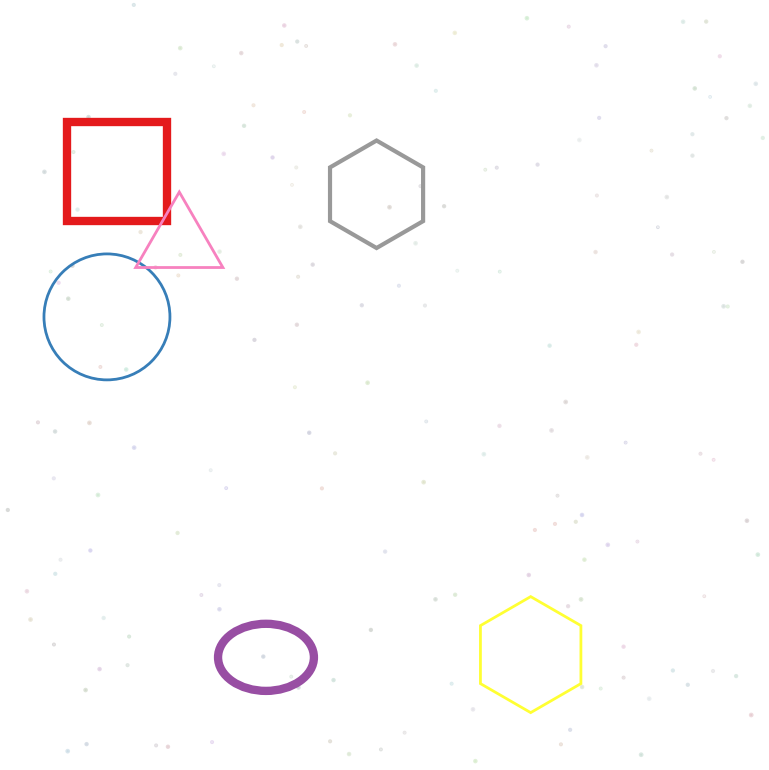[{"shape": "square", "thickness": 3, "radius": 0.32, "center": [0.152, 0.777]}, {"shape": "circle", "thickness": 1, "radius": 0.41, "center": [0.139, 0.588]}, {"shape": "oval", "thickness": 3, "radius": 0.31, "center": [0.345, 0.146]}, {"shape": "hexagon", "thickness": 1, "radius": 0.38, "center": [0.689, 0.15]}, {"shape": "triangle", "thickness": 1, "radius": 0.33, "center": [0.233, 0.685]}, {"shape": "hexagon", "thickness": 1.5, "radius": 0.35, "center": [0.489, 0.748]}]